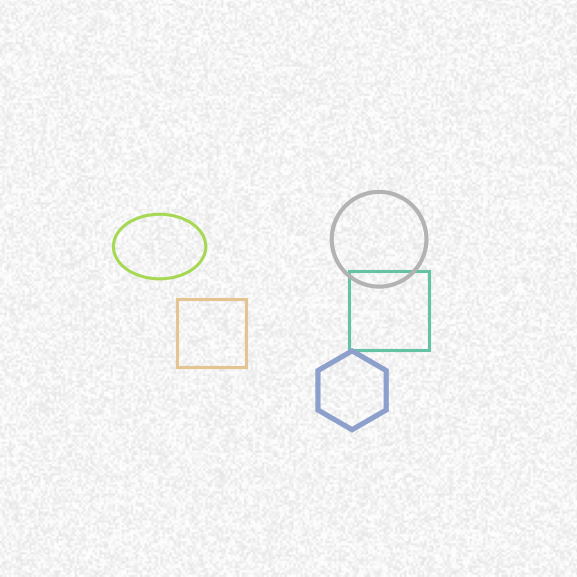[{"shape": "square", "thickness": 1.5, "radius": 0.35, "center": [0.674, 0.462]}, {"shape": "hexagon", "thickness": 2.5, "radius": 0.34, "center": [0.61, 0.323]}, {"shape": "oval", "thickness": 1.5, "radius": 0.4, "center": [0.276, 0.572]}, {"shape": "square", "thickness": 1.5, "radius": 0.3, "center": [0.367, 0.422]}, {"shape": "circle", "thickness": 2, "radius": 0.41, "center": [0.656, 0.585]}]